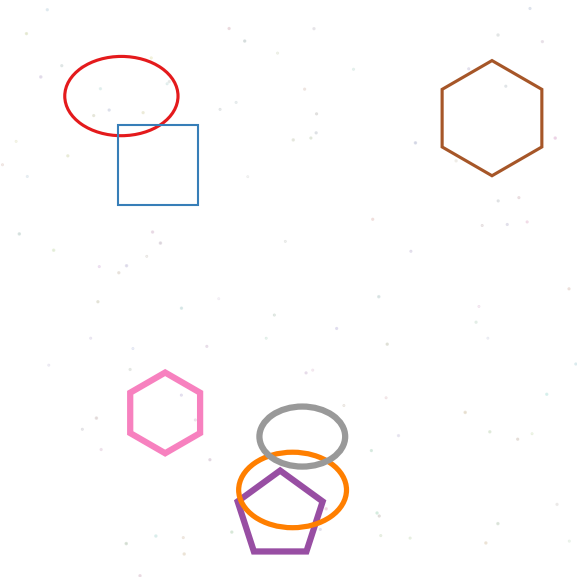[{"shape": "oval", "thickness": 1.5, "radius": 0.49, "center": [0.21, 0.833]}, {"shape": "square", "thickness": 1, "radius": 0.35, "center": [0.273, 0.713]}, {"shape": "pentagon", "thickness": 3, "radius": 0.39, "center": [0.485, 0.107]}, {"shape": "oval", "thickness": 2.5, "radius": 0.47, "center": [0.507, 0.151]}, {"shape": "hexagon", "thickness": 1.5, "radius": 0.5, "center": [0.852, 0.795]}, {"shape": "hexagon", "thickness": 3, "radius": 0.35, "center": [0.286, 0.284]}, {"shape": "oval", "thickness": 3, "radius": 0.37, "center": [0.523, 0.243]}]